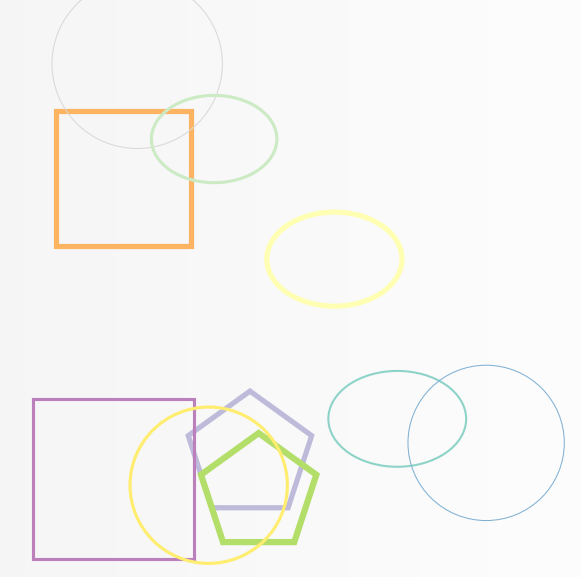[{"shape": "oval", "thickness": 1, "radius": 0.59, "center": [0.683, 0.274]}, {"shape": "oval", "thickness": 2.5, "radius": 0.58, "center": [0.575, 0.55]}, {"shape": "pentagon", "thickness": 2.5, "radius": 0.56, "center": [0.43, 0.21]}, {"shape": "circle", "thickness": 0.5, "radius": 0.67, "center": [0.836, 0.232]}, {"shape": "square", "thickness": 2.5, "radius": 0.58, "center": [0.212, 0.69]}, {"shape": "pentagon", "thickness": 3, "radius": 0.52, "center": [0.445, 0.145]}, {"shape": "circle", "thickness": 0.5, "radius": 0.73, "center": [0.236, 0.889]}, {"shape": "square", "thickness": 1.5, "radius": 0.69, "center": [0.195, 0.169]}, {"shape": "oval", "thickness": 1.5, "radius": 0.54, "center": [0.368, 0.758]}, {"shape": "circle", "thickness": 1.5, "radius": 0.68, "center": [0.359, 0.159]}]